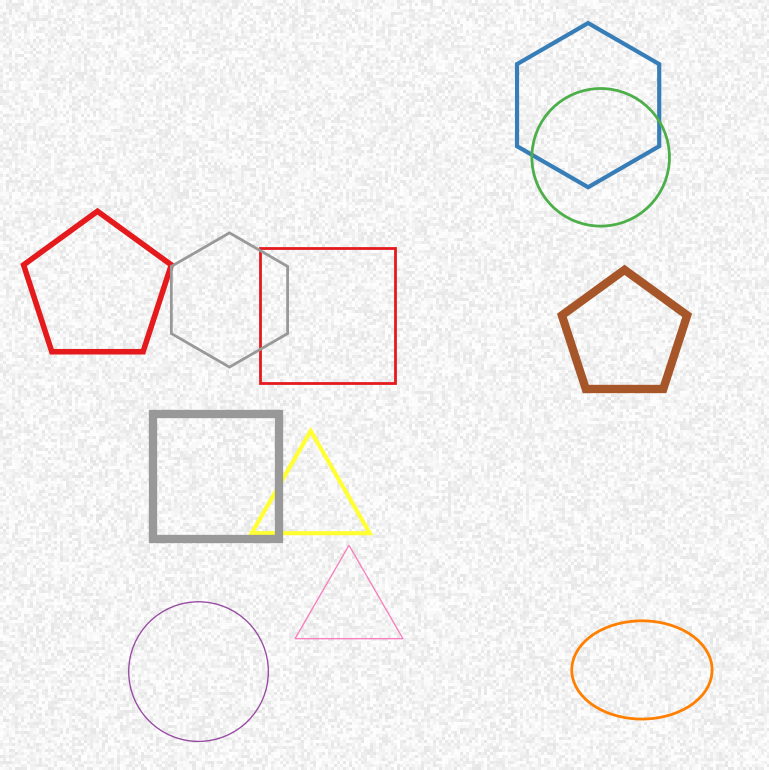[{"shape": "square", "thickness": 1, "radius": 0.44, "center": [0.425, 0.59]}, {"shape": "pentagon", "thickness": 2, "radius": 0.5, "center": [0.127, 0.625]}, {"shape": "hexagon", "thickness": 1.5, "radius": 0.53, "center": [0.764, 0.863]}, {"shape": "circle", "thickness": 1, "radius": 0.45, "center": [0.78, 0.796]}, {"shape": "circle", "thickness": 0.5, "radius": 0.45, "center": [0.258, 0.128]}, {"shape": "oval", "thickness": 1, "radius": 0.46, "center": [0.834, 0.13]}, {"shape": "triangle", "thickness": 1.5, "radius": 0.44, "center": [0.404, 0.352]}, {"shape": "pentagon", "thickness": 3, "radius": 0.43, "center": [0.811, 0.564]}, {"shape": "triangle", "thickness": 0.5, "radius": 0.4, "center": [0.453, 0.211]}, {"shape": "square", "thickness": 3, "radius": 0.41, "center": [0.28, 0.381]}, {"shape": "hexagon", "thickness": 1, "radius": 0.44, "center": [0.298, 0.61]}]